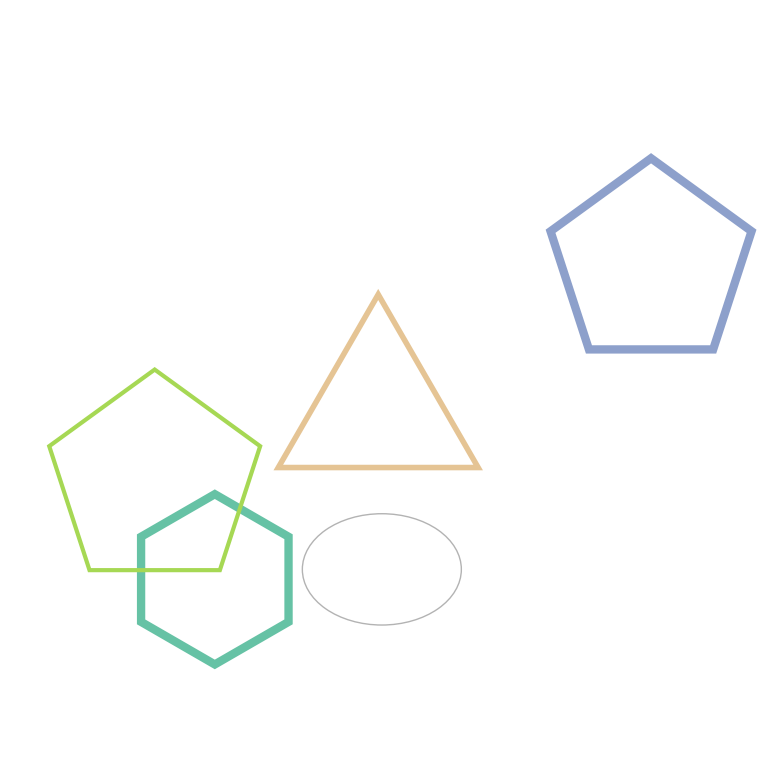[{"shape": "hexagon", "thickness": 3, "radius": 0.55, "center": [0.279, 0.248]}, {"shape": "pentagon", "thickness": 3, "radius": 0.69, "center": [0.846, 0.657]}, {"shape": "pentagon", "thickness": 1.5, "radius": 0.72, "center": [0.201, 0.376]}, {"shape": "triangle", "thickness": 2, "radius": 0.75, "center": [0.491, 0.468]}, {"shape": "oval", "thickness": 0.5, "radius": 0.52, "center": [0.496, 0.261]}]